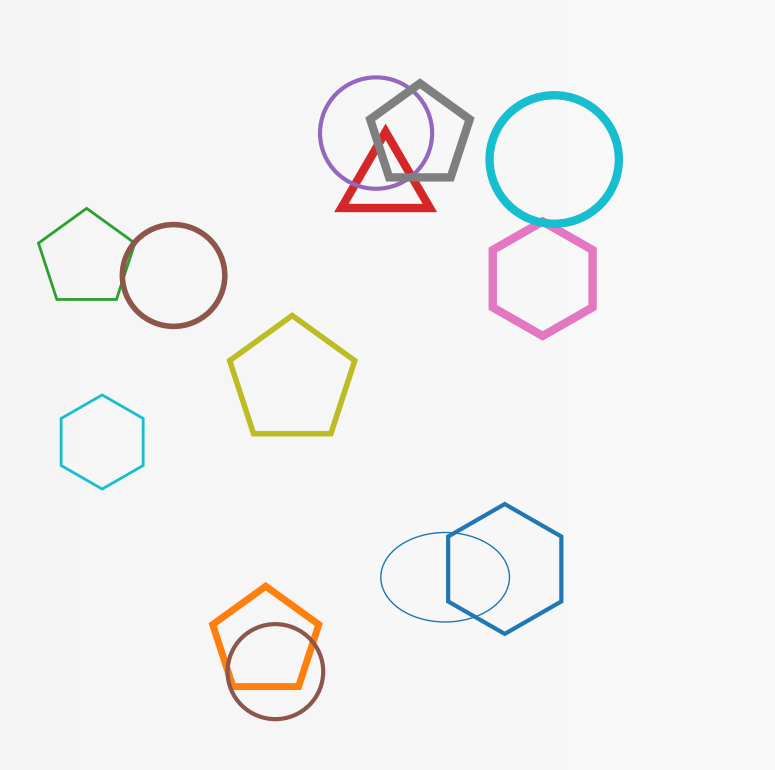[{"shape": "oval", "thickness": 0.5, "radius": 0.42, "center": [0.574, 0.25]}, {"shape": "hexagon", "thickness": 1.5, "radius": 0.42, "center": [0.651, 0.261]}, {"shape": "pentagon", "thickness": 2.5, "radius": 0.36, "center": [0.343, 0.167]}, {"shape": "pentagon", "thickness": 1, "radius": 0.33, "center": [0.112, 0.664]}, {"shape": "triangle", "thickness": 3, "radius": 0.33, "center": [0.498, 0.763]}, {"shape": "circle", "thickness": 1.5, "radius": 0.36, "center": [0.485, 0.827]}, {"shape": "circle", "thickness": 1.5, "radius": 0.31, "center": [0.355, 0.128]}, {"shape": "circle", "thickness": 2, "radius": 0.33, "center": [0.224, 0.642]}, {"shape": "hexagon", "thickness": 3, "radius": 0.37, "center": [0.7, 0.638]}, {"shape": "pentagon", "thickness": 3, "radius": 0.34, "center": [0.542, 0.824]}, {"shape": "pentagon", "thickness": 2, "radius": 0.42, "center": [0.377, 0.505]}, {"shape": "circle", "thickness": 3, "radius": 0.42, "center": [0.715, 0.793]}, {"shape": "hexagon", "thickness": 1, "radius": 0.31, "center": [0.132, 0.426]}]